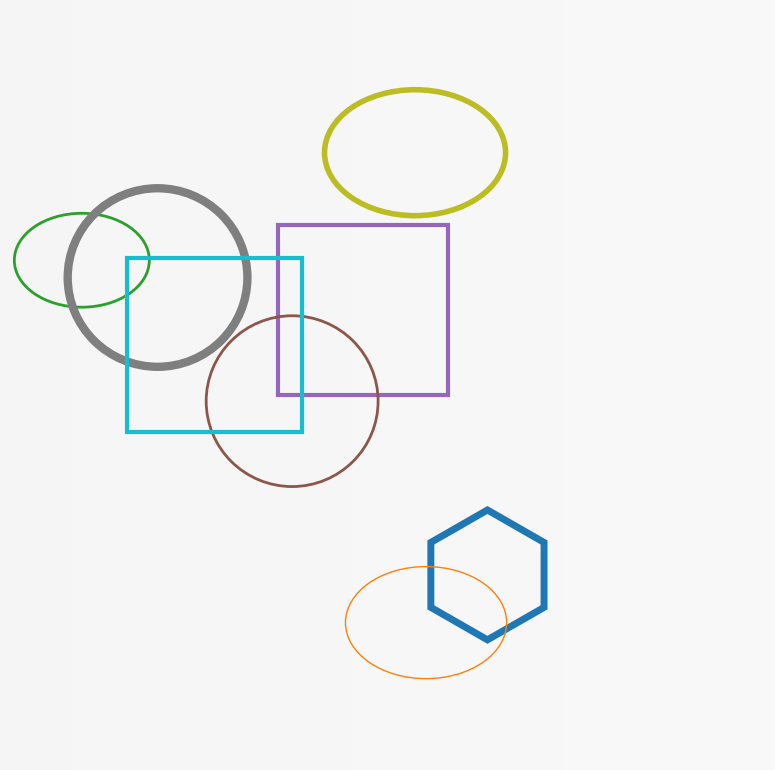[{"shape": "hexagon", "thickness": 2.5, "radius": 0.42, "center": [0.629, 0.253]}, {"shape": "oval", "thickness": 0.5, "radius": 0.52, "center": [0.55, 0.191]}, {"shape": "oval", "thickness": 1, "radius": 0.44, "center": [0.106, 0.662]}, {"shape": "square", "thickness": 1.5, "radius": 0.55, "center": [0.468, 0.597]}, {"shape": "circle", "thickness": 1, "radius": 0.55, "center": [0.377, 0.479]}, {"shape": "circle", "thickness": 3, "radius": 0.58, "center": [0.203, 0.64]}, {"shape": "oval", "thickness": 2, "radius": 0.58, "center": [0.536, 0.802]}, {"shape": "square", "thickness": 1.5, "radius": 0.56, "center": [0.277, 0.552]}]